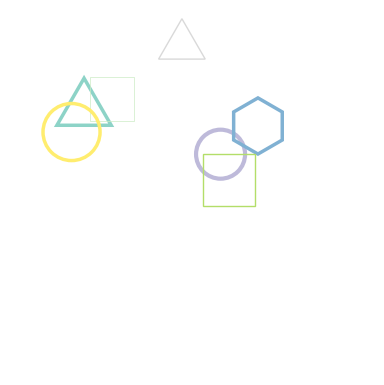[{"shape": "triangle", "thickness": 2.5, "radius": 0.41, "center": [0.218, 0.715]}, {"shape": "circle", "thickness": 3, "radius": 0.32, "center": [0.573, 0.6]}, {"shape": "hexagon", "thickness": 2.5, "radius": 0.36, "center": [0.67, 0.673]}, {"shape": "square", "thickness": 1, "radius": 0.34, "center": [0.594, 0.532]}, {"shape": "triangle", "thickness": 1, "radius": 0.35, "center": [0.472, 0.881]}, {"shape": "square", "thickness": 0.5, "radius": 0.29, "center": [0.29, 0.742]}, {"shape": "circle", "thickness": 2.5, "radius": 0.37, "center": [0.186, 0.657]}]